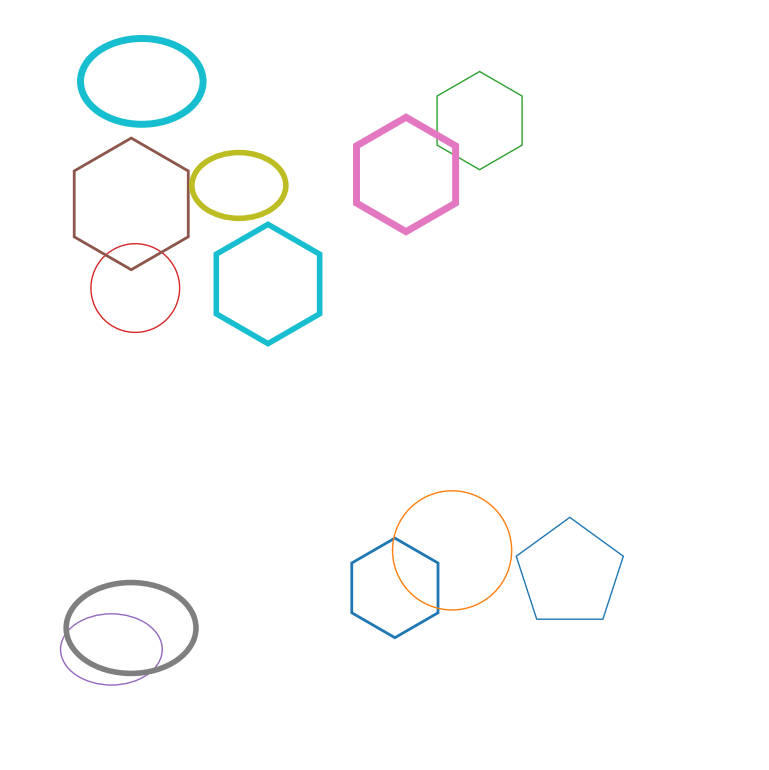[{"shape": "pentagon", "thickness": 0.5, "radius": 0.37, "center": [0.74, 0.255]}, {"shape": "hexagon", "thickness": 1, "radius": 0.32, "center": [0.513, 0.236]}, {"shape": "circle", "thickness": 0.5, "radius": 0.39, "center": [0.587, 0.285]}, {"shape": "hexagon", "thickness": 0.5, "radius": 0.32, "center": [0.623, 0.843]}, {"shape": "circle", "thickness": 0.5, "radius": 0.29, "center": [0.176, 0.626]}, {"shape": "oval", "thickness": 0.5, "radius": 0.33, "center": [0.145, 0.157]}, {"shape": "hexagon", "thickness": 1, "radius": 0.43, "center": [0.17, 0.735]}, {"shape": "hexagon", "thickness": 2.5, "radius": 0.37, "center": [0.527, 0.773]}, {"shape": "oval", "thickness": 2, "radius": 0.42, "center": [0.17, 0.184]}, {"shape": "oval", "thickness": 2, "radius": 0.31, "center": [0.31, 0.759]}, {"shape": "oval", "thickness": 2.5, "radius": 0.4, "center": [0.184, 0.894]}, {"shape": "hexagon", "thickness": 2, "radius": 0.39, "center": [0.348, 0.631]}]